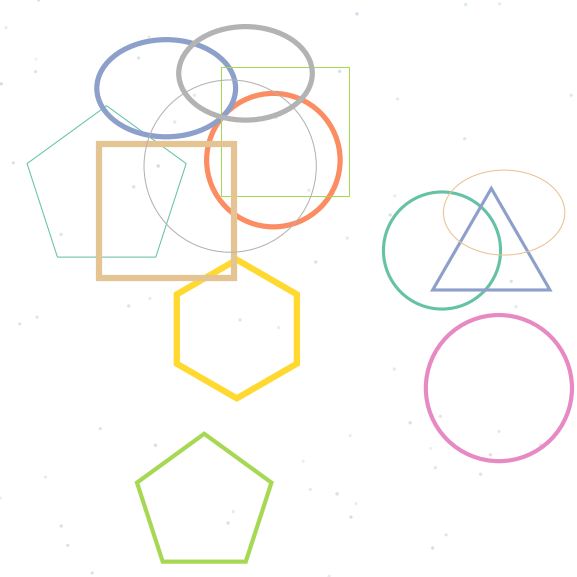[{"shape": "pentagon", "thickness": 0.5, "radius": 0.72, "center": [0.185, 0.671]}, {"shape": "circle", "thickness": 1.5, "radius": 0.51, "center": [0.765, 0.565]}, {"shape": "circle", "thickness": 2.5, "radius": 0.58, "center": [0.473, 0.722]}, {"shape": "triangle", "thickness": 1.5, "radius": 0.59, "center": [0.851, 0.556]}, {"shape": "oval", "thickness": 2.5, "radius": 0.6, "center": [0.288, 0.846]}, {"shape": "circle", "thickness": 2, "radius": 0.63, "center": [0.864, 0.327]}, {"shape": "pentagon", "thickness": 2, "radius": 0.61, "center": [0.354, 0.126]}, {"shape": "square", "thickness": 0.5, "radius": 0.56, "center": [0.494, 0.771]}, {"shape": "hexagon", "thickness": 3, "radius": 0.6, "center": [0.41, 0.429]}, {"shape": "square", "thickness": 3, "radius": 0.58, "center": [0.288, 0.634]}, {"shape": "oval", "thickness": 0.5, "radius": 0.53, "center": [0.873, 0.631]}, {"shape": "circle", "thickness": 0.5, "radius": 0.75, "center": [0.399, 0.711]}, {"shape": "oval", "thickness": 2.5, "radius": 0.58, "center": [0.425, 0.872]}]